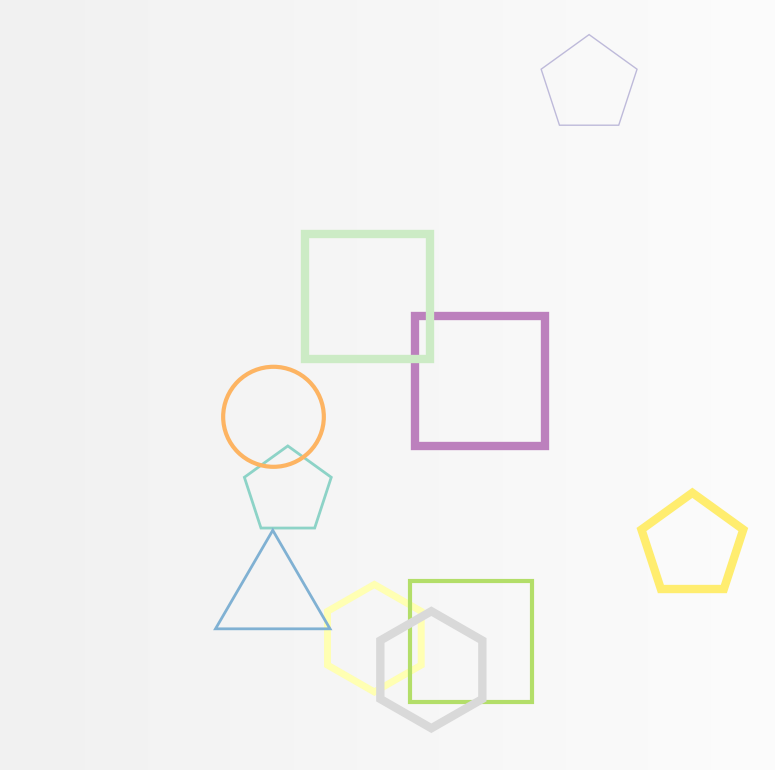[{"shape": "pentagon", "thickness": 1, "radius": 0.29, "center": [0.371, 0.362]}, {"shape": "hexagon", "thickness": 2.5, "radius": 0.35, "center": [0.483, 0.171]}, {"shape": "pentagon", "thickness": 0.5, "radius": 0.33, "center": [0.76, 0.89]}, {"shape": "triangle", "thickness": 1, "radius": 0.43, "center": [0.352, 0.226]}, {"shape": "circle", "thickness": 1.5, "radius": 0.32, "center": [0.353, 0.459]}, {"shape": "square", "thickness": 1.5, "radius": 0.39, "center": [0.608, 0.167]}, {"shape": "hexagon", "thickness": 3, "radius": 0.38, "center": [0.557, 0.13]}, {"shape": "square", "thickness": 3, "radius": 0.42, "center": [0.619, 0.505]}, {"shape": "square", "thickness": 3, "radius": 0.4, "center": [0.474, 0.615]}, {"shape": "pentagon", "thickness": 3, "radius": 0.35, "center": [0.893, 0.291]}]